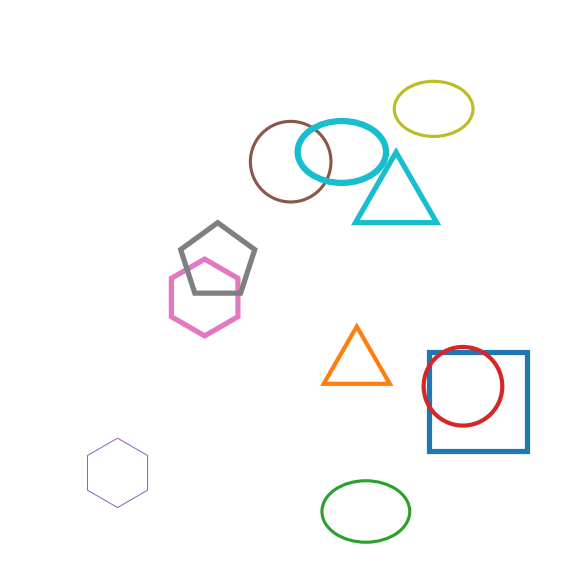[{"shape": "square", "thickness": 2.5, "radius": 0.43, "center": [0.828, 0.305]}, {"shape": "triangle", "thickness": 2, "radius": 0.33, "center": [0.618, 0.368]}, {"shape": "oval", "thickness": 1.5, "radius": 0.38, "center": [0.633, 0.113]}, {"shape": "circle", "thickness": 2, "radius": 0.34, "center": [0.802, 0.33]}, {"shape": "hexagon", "thickness": 0.5, "radius": 0.3, "center": [0.204, 0.18]}, {"shape": "circle", "thickness": 1.5, "radius": 0.35, "center": [0.503, 0.719]}, {"shape": "hexagon", "thickness": 2.5, "radius": 0.33, "center": [0.354, 0.484]}, {"shape": "pentagon", "thickness": 2.5, "radius": 0.34, "center": [0.377, 0.546]}, {"shape": "oval", "thickness": 1.5, "radius": 0.34, "center": [0.751, 0.811]}, {"shape": "triangle", "thickness": 2.5, "radius": 0.41, "center": [0.686, 0.654]}, {"shape": "oval", "thickness": 3, "radius": 0.38, "center": [0.592, 0.736]}]